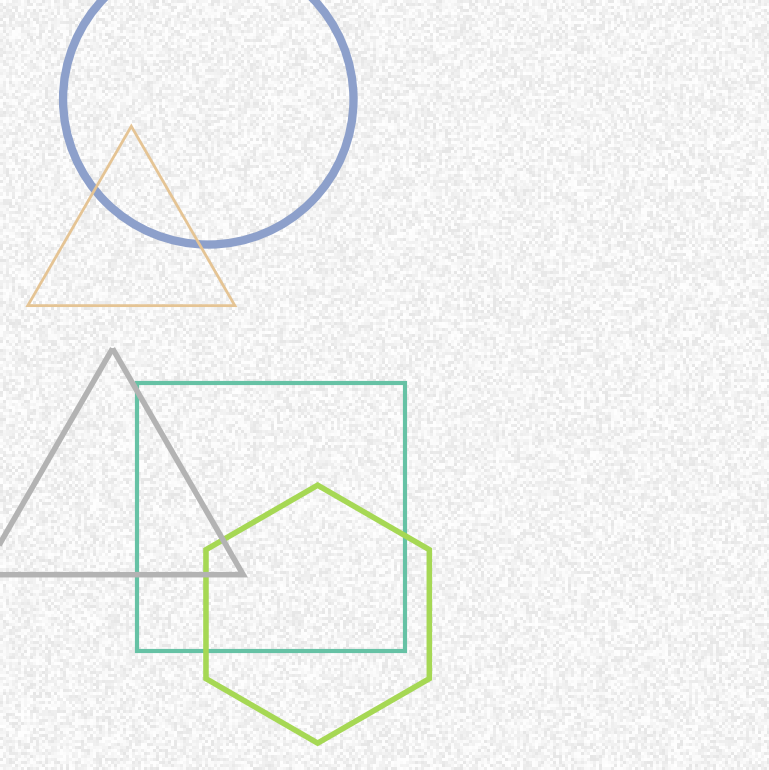[{"shape": "square", "thickness": 1.5, "radius": 0.87, "center": [0.352, 0.328]}, {"shape": "circle", "thickness": 3, "radius": 0.94, "center": [0.27, 0.871]}, {"shape": "hexagon", "thickness": 2, "radius": 0.84, "center": [0.413, 0.202]}, {"shape": "triangle", "thickness": 1, "radius": 0.78, "center": [0.171, 0.681]}, {"shape": "triangle", "thickness": 2, "radius": 0.98, "center": [0.146, 0.352]}]